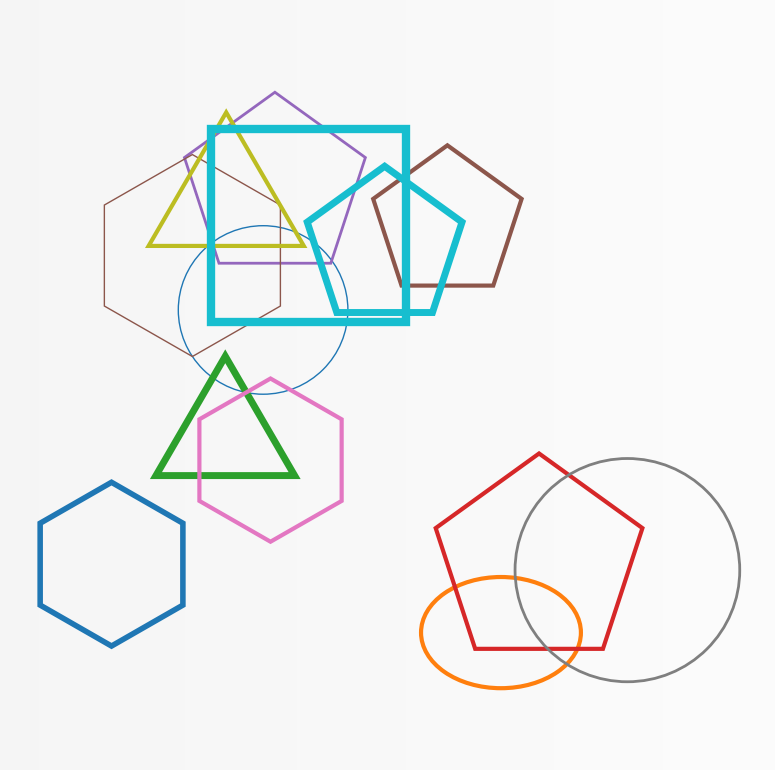[{"shape": "circle", "thickness": 0.5, "radius": 0.55, "center": [0.339, 0.597]}, {"shape": "hexagon", "thickness": 2, "radius": 0.53, "center": [0.144, 0.267]}, {"shape": "oval", "thickness": 1.5, "radius": 0.52, "center": [0.646, 0.178]}, {"shape": "triangle", "thickness": 2.5, "radius": 0.52, "center": [0.291, 0.434]}, {"shape": "pentagon", "thickness": 1.5, "radius": 0.7, "center": [0.696, 0.271]}, {"shape": "pentagon", "thickness": 1, "radius": 0.61, "center": [0.355, 0.757]}, {"shape": "pentagon", "thickness": 1.5, "radius": 0.5, "center": [0.577, 0.711]}, {"shape": "hexagon", "thickness": 0.5, "radius": 0.66, "center": [0.248, 0.668]}, {"shape": "hexagon", "thickness": 1.5, "radius": 0.53, "center": [0.349, 0.402]}, {"shape": "circle", "thickness": 1, "radius": 0.72, "center": [0.81, 0.26]}, {"shape": "triangle", "thickness": 1.5, "radius": 0.58, "center": [0.292, 0.738]}, {"shape": "square", "thickness": 3, "radius": 0.63, "center": [0.398, 0.707]}, {"shape": "pentagon", "thickness": 2.5, "radius": 0.52, "center": [0.496, 0.679]}]